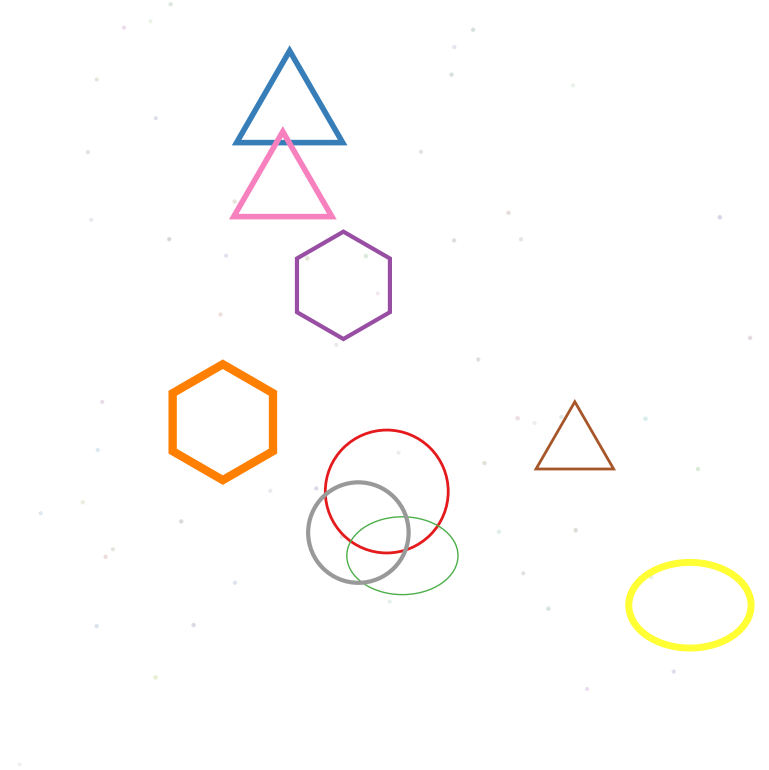[{"shape": "circle", "thickness": 1, "radius": 0.4, "center": [0.502, 0.362]}, {"shape": "triangle", "thickness": 2, "radius": 0.4, "center": [0.376, 0.855]}, {"shape": "oval", "thickness": 0.5, "radius": 0.36, "center": [0.523, 0.278]}, {"shape": "hexagon", "thickness": 1.5, "radius": 0.35, "center": [0.446, 0.629]}, {"shape": "hexagon", "thickness": 3, "radius": 0.38, "center": [0.289, 0.452]}, {"shape": "oval", "thickness": 2.5, "radius": 0.4, "center": [0.896, 0.214]}, {"shape": "triangle", "thickness": 1, "radius": 0.29, "center": [0.747, 0.42]}, {"shape": "triangle", "thickness": 2, "radius": 0.37, "center": [0.367, 0.755]}, {"shape": "circle", "thickness": 1.5, "radius": 0.33, "center": [0.465, 0.308]}]